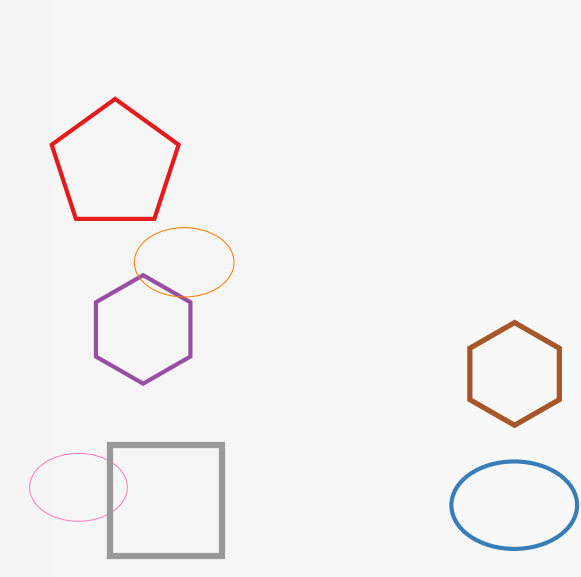[{"shape": "pentagon", "thickness": 2, "radius": 0.57, "center": [0.198, 0.713]}, {"shape": "oval", "thickness": 2, "radius": 0.54, "center": [0.885, 0.124]}, {"shape": "hexagon", "thickness": 2, "radius": 0.47, "center": [0.246, 0.429]}, {"shape": "oval", "thickness": 0.5, "radius": 0.43, "center": [0.317, 0.545]}, {"shape": "hexagon", "thickness": 2.5, "radius": 0.44, "center": [0.885, 0.352]}, {"shape": "oval", "thickness": 0.5, "radius": 0.42, "center": [0.135, 0.155]}, {"shape": "square", "thickness": 3, "radius": 0.48, "center": [0.285, 0.132]}]